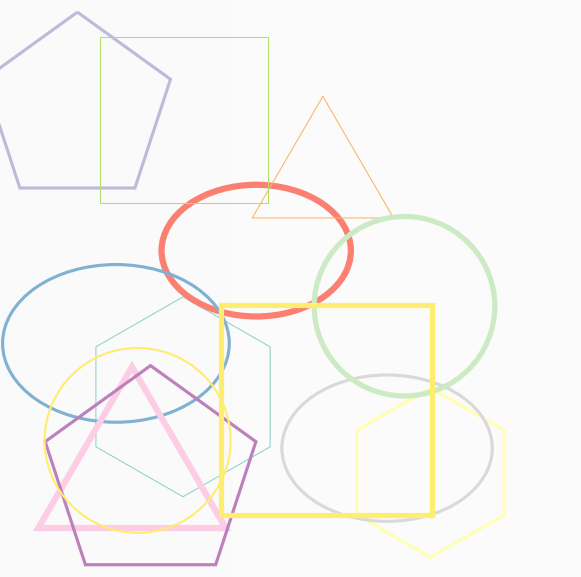[{"shape": "hexagon", "thickness": 0.5, "radius": 0.87, "center": [0.315, 0.312]}, {"shape": "hexagon", "thickness": 1.5, "radius": 0.73, "center": [0.741, 0.181]}, {"shape": "pentagon", "thickness": 1.5, "radius": 0.84, "center": [0.133, 0.81]}, {"shape": "oval", "thickness": 3, "radius": 0.81, "center": [0.441, 0.565]}, {"shape": "oval", "thickness": 1.5, "radius": 0.98, "center": [0.199, 0.405]}, {"shape": "triangle", "thickness": 0.5, "radius": 0.7, "center": [0.555, 0.692]}, {"shape": "square", "thickness": 0.5, "radius": 0.72, "center": [0.317, 0.791]}, {"shape": "triangle", "thickness": 3, "radius": 0.93, "center": [0.227, 0.178]}, {"shape": "oval", "thickness": 1.5, "radius": 0.91, "center": [0.666, 0.223]}, {"shape": "pentagon", "thickness": 1.5, "radius": 0.95, "center": [0.259, 0.175]}, {"shape": "circle", "thickness": 2.5, "radius": 0.78, "center": [0.696, 0.469]}, {"shape": "square", "thickness": 2.5, "radius": 0.91, "center": [0.561, 0.289]}, {"shape": "circle", "thickness": 1, "radius": 0.8, "center": [0.237, 0.237]}]